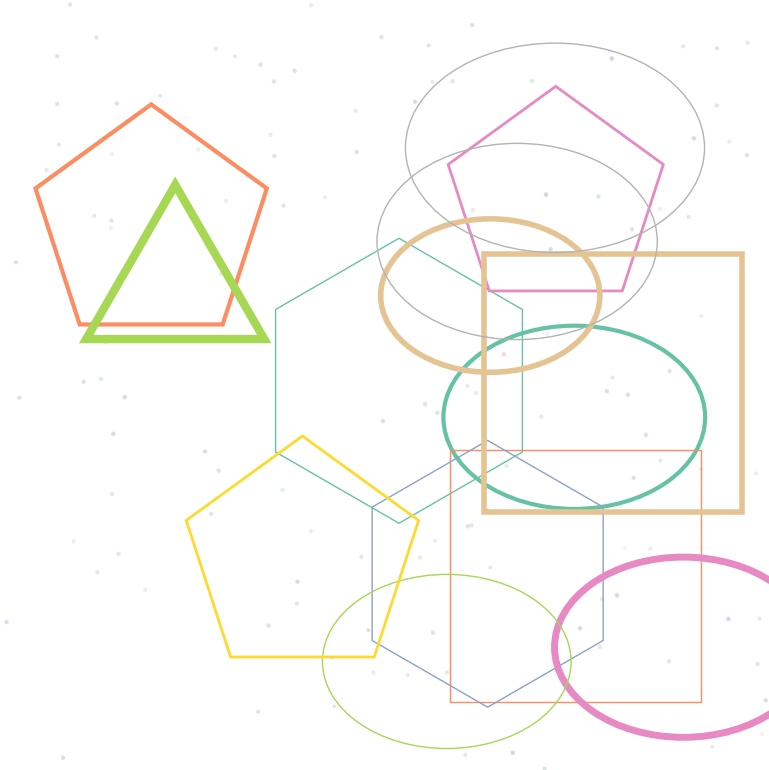[{"shape": "oval", "thickness": 1.5, "radius": 0.85, "center": [0.746, 0.458]}, {"shape": "hexagon", "thickness": 0.5, "radius": 0.93, "center": [0.518, 0.506]}, {"shape": "square", "thickness": 0.5, "radius": 0.82, "center": [0.747, 0.252]}, {"shape": "pentagon", "thickness": 1.5, "radius": 0.79, "center": [0.196, 0.706]}, {"shape": "hexagon", "thickness": 0.5, "radius": 0.87, "center": [0.633, 0.255]}, {"shape": "oval", "thickness": 2.5, "radius": 0.84, "center": [0.887, 0.159]}, {"shape": "pentagon", "thickness": 1, "radius": 0.73, "center": [0.722, 0.741]}, {"shape": "triangle", "thickness": 3, "radius": 0.67, "center": [0.228, 0.626]}, {"shape": "oval", "thickness": 0.5, "radius": 0.81, "center": [0.58, 0.141]}, {"shape": "pentagon", "thickness": 1, "radius": 0.79, "center": [0.393, 0.275]}, {"shape": "oval", "thickness": 2, "radius": 0.71, "center": [0.637, 0.616]}, {"shape": "square", "thickness": 2, "radius": 0.84, "center": [0.796, 0.503]}, {"shape": "oval", "thickness": 0.5, "radius": 0.97, "center": [0.721, 0.808]}, {"shape": "oval", "thickness": 0.5, "radius": 0.91, "center": [0.672, 0.686]}]